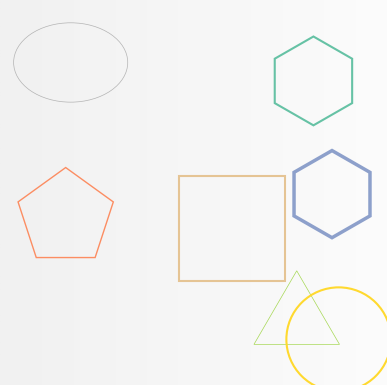[{"shape": "hexagon", "thickness": 1.5, "radius": 0.58, "center": [0.809, 0.79]}, {"shape": "pentagon", "thickness": 1, "radius": 0.65, "center": [0.169, 0.436]}, {"shape": "hexagon", "thickness": 2.5, "radius": 0.57, "center": [0.857, 0.496]}, {"shape": "triangle", "thickness": 0.5, "radius": 0.64, "center": [0.766, 0.169]}, {"shape": "circle", "thickness": 1.5, "radius": 0.68, "center": [0.874, 0.119]}, {"shape": "square", "thickness": 1.5, "radius": 0.68, "center": [0.599, 0.407]}, {"shape": "oval", "thickness": 0.5, "radius": 0.74, "center": [0.182, 0.838]}]